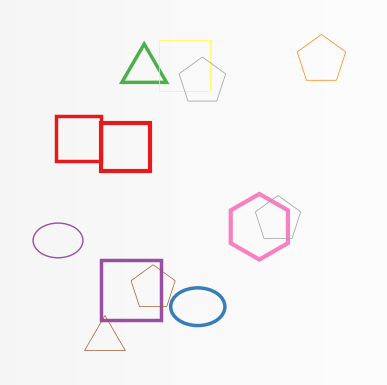[{"shape": "square", "thickness": 3, "radius": 0.31, "center": [0.324, 0.617]}, {"shape": "square", "thickness": 2.5, "radius": 0.29, "center": [0.203, 0.64]}, {"shape": "oval", "thickness": 2.5, "radius": 0.35, "center": [0.51, 0.203]}, {"shape": "triangle", "thickness": 2.5, "radius": 0.33, "center": [0.372, 0.819]}, {"shape": "square", "thickness": 2.5, "radius": 0.39, "center": [0.338, 0.247]}, {"shape": "oval", "thickness": 1, "radius": 0.32, "center": [0.15, 0.375]}, {"shape": "pentagon", "thickness": 0.5, "radius": 0.33, "center": [0.83, 0.845]}, {"shape": "square", "thickness": 0.5, "radius": 0.33, "center": [0.477, 0.83]}, {"shape": "triangle", "thickness": 0.5, "radius": 0.3, "center": [0.271, 0.12]}, {"shape": "pentagon", "thickness": 0.5, "radius": 0.3, "center": [0.395, 0.252]}, {"shape": "hexagon", "thickness": 3, "radius": 0.43, "center": [0.669, 0.411]}, {"shape": "pentagon", "thickness": 0.5, "radius": 0.31, "center": [0.718, 0.431]}, {"shape": "pentagon", "thickness": 0.5, "radius": 0.32, "center": [0.522, 0.789]}]